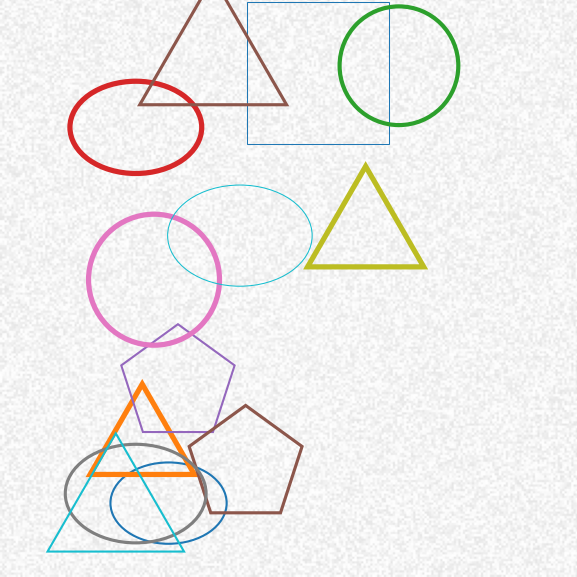[{"shape": "square", "thickness": 0.5, "radius": 0.62, "center": [0.551, 0.872]}, {"shape": "oval", "thickness": 1, "radius": 0.5, "center": [0.292, 0.128]}, {"shape": "triangle", "thickness": 2.5, "radius": 0.52, "center": [0.246, 0.23]}, {"shape": "circle", "thickness": 2, "radius": 0.51, "center": [0.691, 0.885]}, {"shape": "oval", "thickness": 2.5, "radius": 0.57, "center": [0.235, 0.779]}, {"shape": "pentagon", "thickness": 1, "radius": 0.52, "center": [0.308, 0.335]}, {"shape": "triangle", "thickness": 1.5, "radius": 0.73, "center": [0.369, 0.891]}, {"shape": "pentagon", "thickness": 1.5, "radius": 0.51, "center": [0.425, 0.194]}, {"shape": "circle", "thickness": 2.5, "radius": 0.57, "center": [0.267, 0.515]}, {"shape": "oval", "thickness": 1.5, "radius": 0.61, "center": [0.235, 0.144]}, {"shape": "triangle", "thickness": 2.5, "radius": 0.58, "center": [0.633, 0.595]}, {"shape": "oval", "thickness": 0.5, "radius": 0.63, "center": [0.415, 0.591]}, {"shape": "triangle", "thickness": 1, "radius": 0.68, "center": [0.2, 0.112]}]